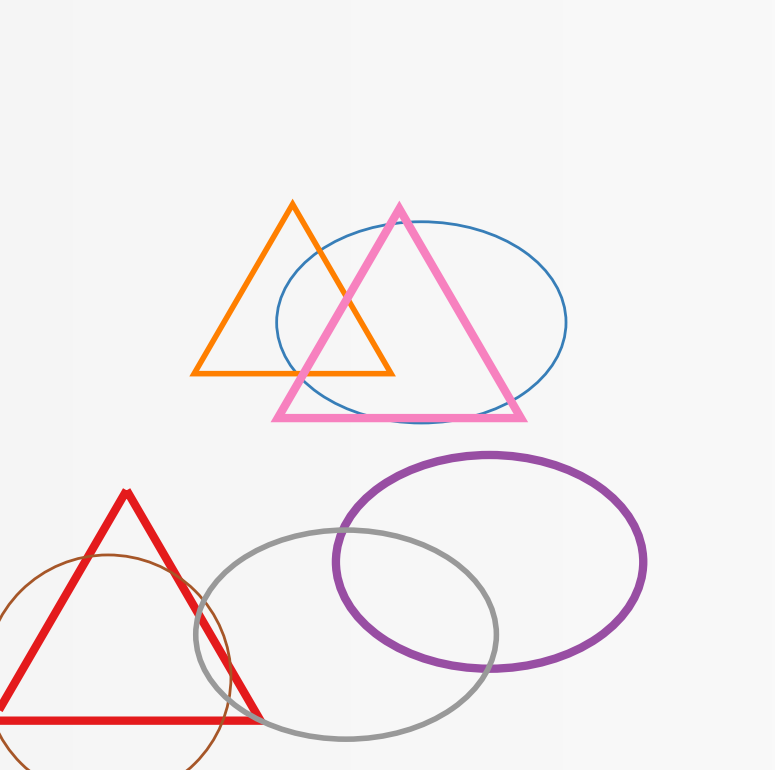[{"shape": "triangle", "thickness": 3, "radius": 1.0, "center": [0.163, 0.164]}, {"shape": "oval", "thickness": 1, "radius": 0.93, "center": [0.544, 0.581]}, {"shape": "oval", "thickness": 3, "radius": 0.99, "center": [0.632, 0.27]}, {"shape": "triangle", "thickness": 2, "radius": 0.73, "center": [0.378, 0.588]}, {"shape": "circle", "thickness": 1, "radius": 0.79, "center": [0.139, 0.121]}, {"shape": "triangle", "thickness": 3, "radius": 0.91, "center": [0.515, 0.548]}, {"shape": "oval", "thickness": 2, "radius": 0.97, "center": [0.447, 0.176]}]